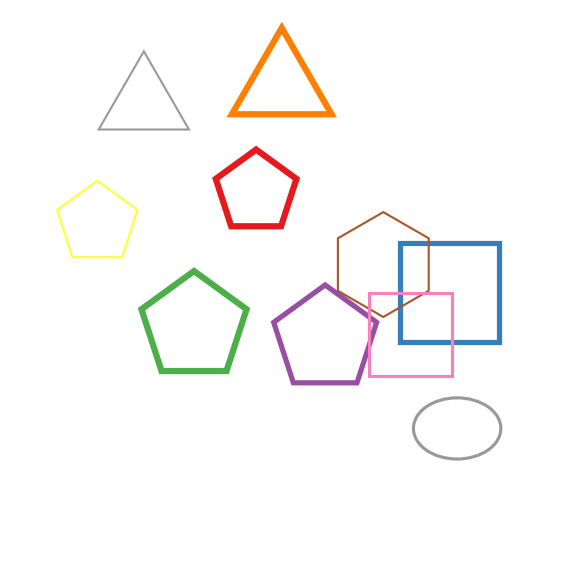[{"shape": "pentagon", "thickness": 3, "radius": 0.37, "center": [0.443, 0.667]}, {"shape": "square", "thickness": 2.5, "radius": 0.43, "center": [0.778, 0.493]}, {"shape": "pentagon", "thickness": 3, "radius": 0.48, "center": [0.336, 0.434]}, {"shape": "pentagon", "thickness": 2.5, "radius": 0.47, "center": [0.563, 0.412]}, {"shape": "triangle", "thickness": 3, "radius": 0.5, "center": [0.488, 0.851]}, {"shape": "pentagon", "thickness": 1, "radius": 0.37, "center": [0.168, 0.613]}, {"shape": "hexagon", "thickness": 1, "radius": 0.45, "center": [0.664, 0.541]}, {"shape": "square", "thickness": 1.5, "radius": 0.36, "center": [0.71, 0.42]}, {"shape": "oval", "thickness": 1.5, "radius": 0.38, "center": [0.792, 0.257]}, {"shape": "triangle", "thickness": 1, "radius": 0.45, "center": [0.249, 0.82]}]